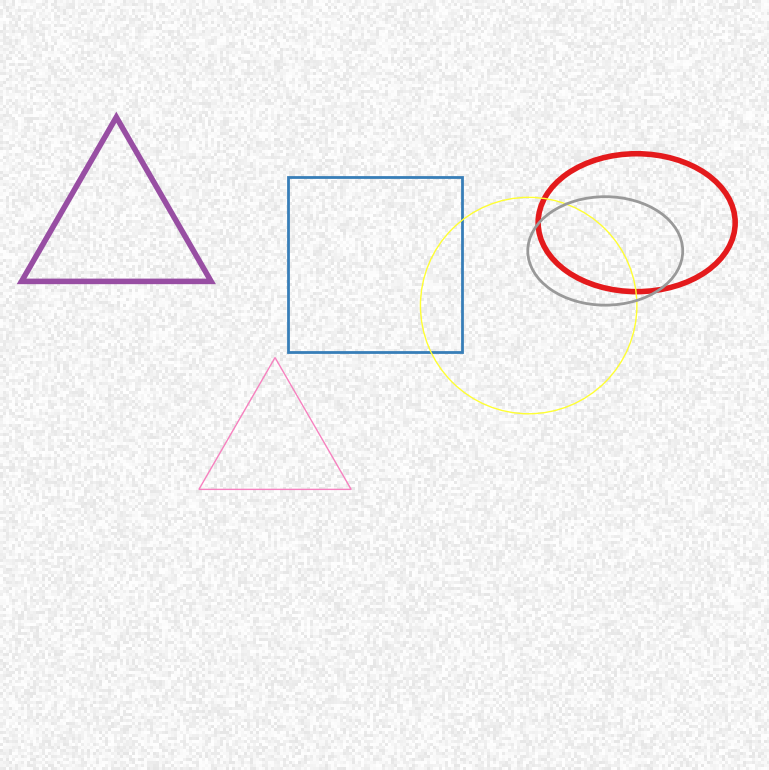[{"shape": "oval", "thickness": 2, "radius": 0.64, "center": [0.827, 0.711]}, {"shape": "square", "thickness": 1, "radius": 0.57, "center": [0.487, 0.656]}, {"shape": "triangle", "thickness": 2, "radius": 0.71, "center": [0.151, 0.706]}, {"shape": "circle", "thickness": 0.5, "radius": 0.7, "center": [0.687, 0.603]}, {"shape": "triangle", "thickness": 0.5, "radius": 0.57, "center": [0.357, 0.422]}, {"shape": "oval", "thickness": 1, "radius": 0.5, "center": [0.786, 0.674]}]